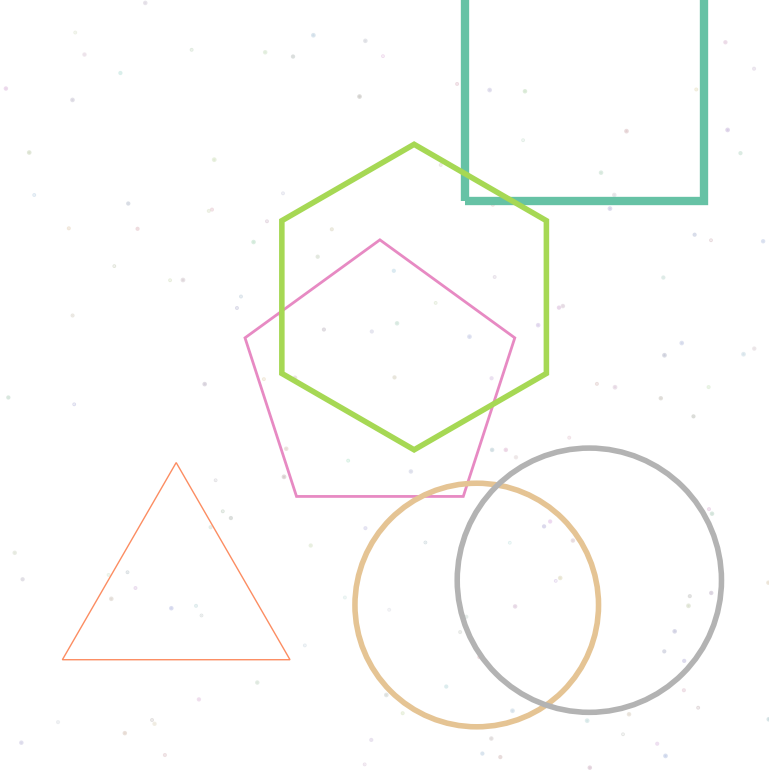[{"shape": "square", "thickness": 3, "radius": 0.78, "center": [0.759, 0.894]}, {"shape": "triangle", "thickness": 0.5, "radius": 0.85, "center": [0.229, 0.229]}, {"shape": "pentagon", "thickness": 1, "radius": 0.92, "center": [0.493, 0.504]}, {"shape": "hexagon", "thickness": 2, "radius": 0.99, "center": [0.538, 0.614]}, {"shape": "circle", "thickness": 2, "radius": 0.79, "center": [0.619, 0.214]}, {"shape": "circle", "thickness": 2, "radius": 0.86, "center": [0.765, 0.246]}]